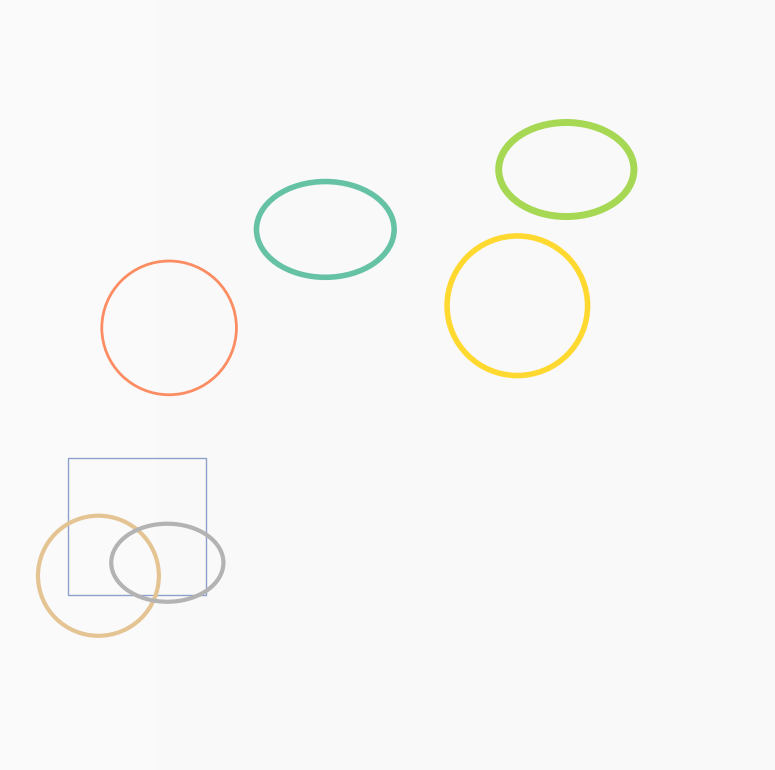[{"shape": "oval", "thickness": 2, "radius": 0.44, "center": [0.42, 0.702]}, {"shape": "circle", "thickness": 1, "radius": 0.43, "center": [0.218, 0.574]}, {"shape": "square", "thickness": 0.5, "radius": 0.45, "center": [0.177, 0.316]}, {"shape": "oval", "thickness": 2.5, "radius": 0.44, "center": [0.731, 0.78]}, {"shape": "circle", "thickness": 2, "radius": 0.45, "center": [0.668, 0.603]}, {"shape": "circle", "thickness": 1.5, "radius": 0.39, "center": [0.127, 0.252]}, {"shape": "oval", "thickness": 1.5, "radius": 0.36, "center": [0.216, 0.269]}]